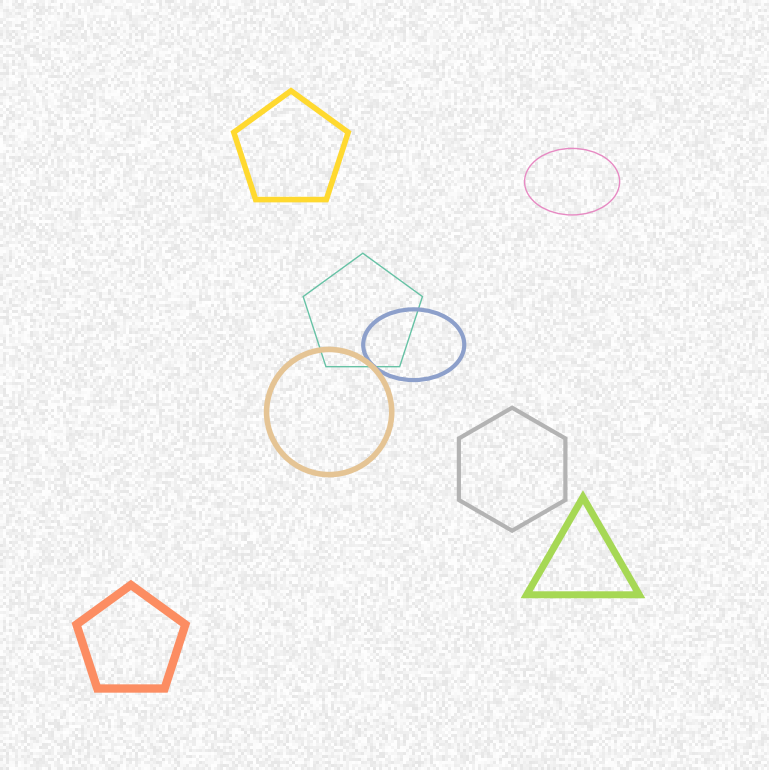[{"shape": "pentagon", "thickness": 0.5, "radius": 0.41, "center": [0.471, 0.59]}, {"shape": "pentagon", "thickness": 3, "radius": 0.37, "center": [0.17, 0.166]}, {"shape": "oval", "thickness": 1.5, "radius": 0.33, "center": [0.537, 0.552]}, {"shape": "oval", "thickness": 0.5, "radius": 0.31, "center": [0.743, 0.764]}, {"shape": "triangle", "thickness": 2.5, "radius": 0.42, "center": [0.757, 0.27]}, {"shape": "pentagon", "thickness": 2, "radius": 0.39, "center": [0.378, 0.804]}, {"shape": "circle", "thickness": 2, "radius": 0.41, "center": [0.427, 0.465]}, {"shape": "hexagon", "thickness": 1.5, "radius": 0.4, "center": [0.665, 0.391]}]